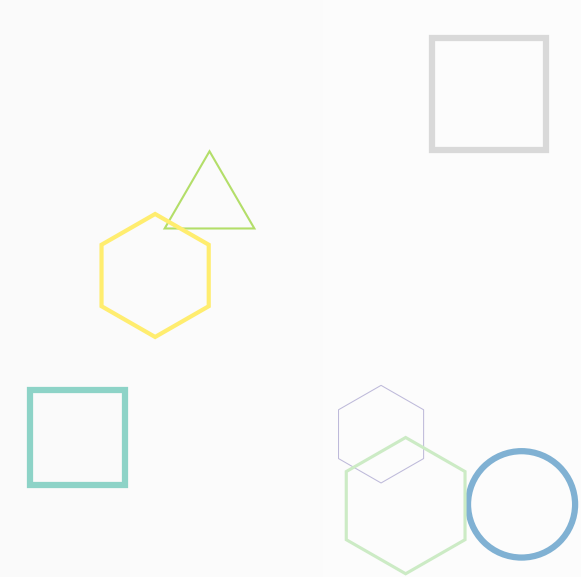[{"shape": "square", "thickness": 3, "radius": 0.41, "center": [0.134, 0.242]}, {"shape": "hexagon", "thickness": 0.5, "radius": 0.42, "center": [0.656, 0.247]}, {"shape": "circle", "thickness": 3, "radius": 0.46, "center": [0.897, 0.126]}, {"shape": "triangle", "thickness": 1, "radius": 0.45, "center": [0.36, 0.648]}, {"shape": "square", "thickness": 3, "radius": 0.49, "center": [0.841, 0.836]}, {"shape": "hexagon", "thickness": 1.5, "radius": 0.59, "center": [0.698, 0.124]}, {"shape": "hexagon", "thickness": 2, "radius": 0.53, "center": [0.267, 0.522]}]